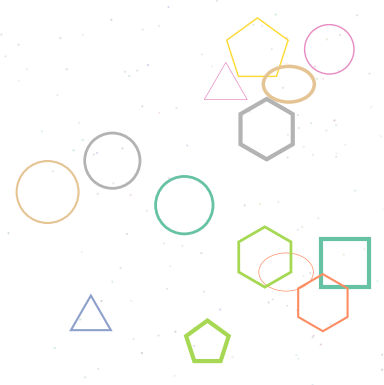[{"shape": "square", "thickness": 3, "radius": 0.31, "center": [0.896, 0.318]}, {"shape": "circle", "thickness": 2, "radius": 0.37, "center": [0.479, 0.467]}, {"shape": "oval", "thickness": 0.5, "radius": 0.35, "center": [0.743, 0.293]}, {"shape": "hexagon", "thickness": 1.5, "radius": 0.37, "center": [0.839, 0.214]}, {"shape": "triangle", "thickness": 1.5, "radius": 0.3, "center": [0.236, 0.172]}, {"shape": "triangle", "thickness": 0.5, "radius": 0.32, "center": [0.587, 0.773]}, {"shape": "circle", "thickness": 1, "radius": 0.32, "center": [0.855, 0.872]}, {"shape": "hexagon", "thickness": 2, "radius": 0.39, "center": [0.688, 0.332]}, {"shape": "pentagon", "thickness": 3, "radius": 0.29, "center": [0.539, 0.109]}, {"shape": "pentagon", "thickness": 1, "radius": 0.42, "center": [0.669, 0.87]}, {"shape": "oval", "thickness": 2.5, "radius": 0.33, "center": [0.75, 0.781]}, {"shape": "circle", "thickness": 1.5, "radius": 0.4, "center": [0.124, 0.501]}, {"shape": "hexagon", "thickness": 3, "radius": 0.39, "center": [0.693, 0.664]}, {"shape": "circle", "thickness": 2, "radius": 0.36, "center": [0.292, 0.583]}]